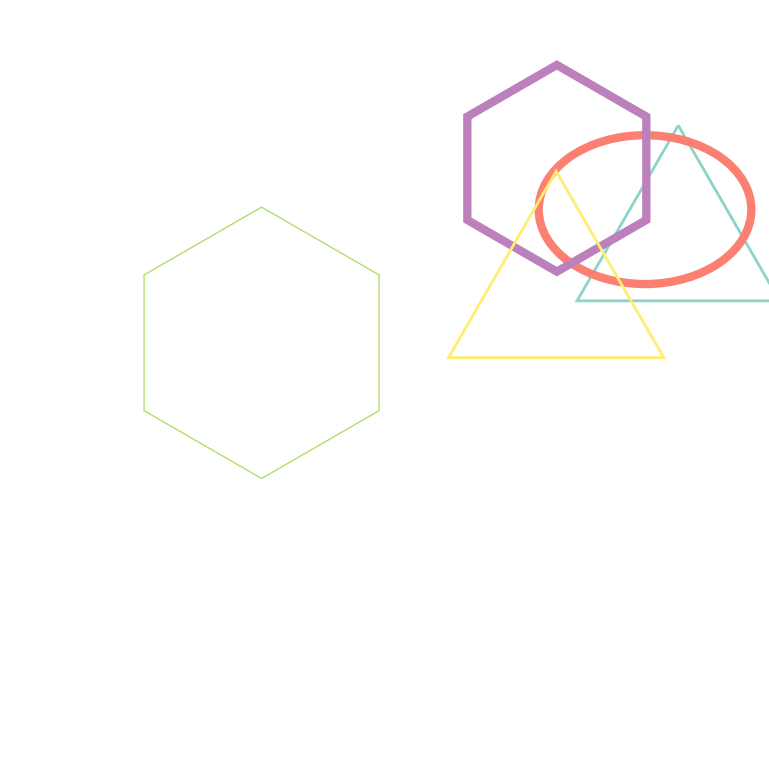[{"shape": "triangle", "thickness": 1, "radius": 0.76, "center": [0.881, 0.685]}, {"shape": "oval", "thickness": 3, "radius": 0.69, "center": [0.838, 0.728]}, {"shape": "hexagon", "thickness": 0.5, "radius": 0.88, "center": [0.34, 0.555]}, {"shape": "hexagon", "thickness": 3, "radius": 0.67, "center": [0.723, 0.781]}, {"shape": "triangle", "thickness": 1, "radius": 0.81, "center": [0.722, 0.616]}]